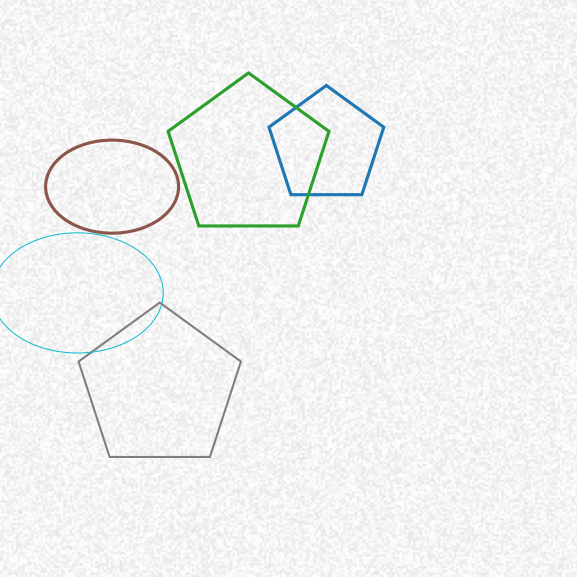[{"shape": "pentagon", "thickness": 1.5, "radius": 0.52, "center": [0.565, 0.747]}, {"shape": "pentagon", "thickness": 1.5, "radius": 0.73, "center": [0.43, 0.726]}, {"shape": "oval", "thickness": 1.5, "radius": 0.58, "center": [0.194, 0.676]}, {"shape": "pentagon", "thickness": 1, "radius": 0.74, "center": [0.277, 0.327]}, {"shape": "oval", "thickness": 0.5, "radius": 0.74, "center": [0.134, 0.492]}]